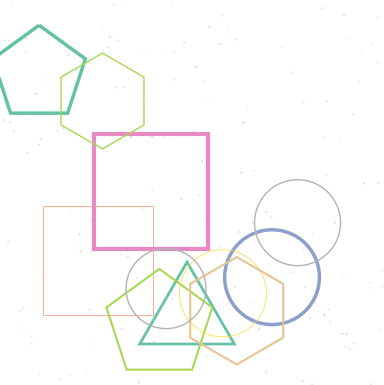[{"shape": "pentagon", "thickness": 2.5, "radius": 0.63, "center": [0.102, 0.808]}, {"shape": "triangle", "thickness": 2, "radius": 0.71, "center": [0.486, 0.177]}, {"shape": "square", "thickness": 0.5, "radius": 0.71, "center": [0.255, 0.324]}, {"shape": "circle", "thickness": 2.5, "radius": 0.62, "center": [0.707, 0.28]}, {"shape": "square", "thickness": 3, "radius": 0.74, "center": [0.392, 0.503]}, {"shape": "pentagon", "thickness": 1.5, "radius": 0.72, "center": [0.414, 0.157]}, {"shape": "hexagon", "thickness": 1, "radius": 0.62, "center": [0.266, 0.738]}, {"shape": "circle", "thickness": 0.5, "radius": 0.57, "center": [0.579, 0.238]}, {"shape": "hexagon", "thickness": 1.5, "radius": 0.7, "center": [0.615, 0.193]}, {"shape": "circle", "thickness": 1, "radius": 0.56, "center": [0.773, 0.422]}, {"shape": "circle", "thickness": 1, "radius": 0.52, "center": [0.431, 0.25]}]